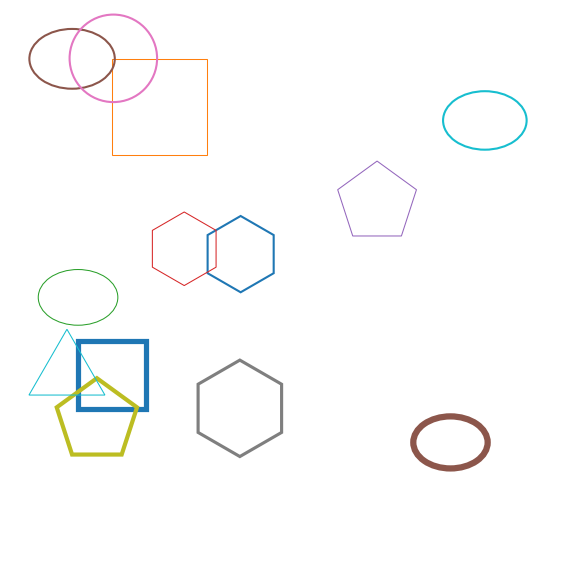[{"shape": "hexagon", "thickness": 1, "radius": 0.33, "center": [0.417, 0.559]}, {"shape": "square", "thickness": 2.5, "radius": 0.29, "center": [0.195, 0.35]}, {"shape": "square", "thickness": 0.5, "radius": 0.41, "center": [0.277, 0.814]}, {"shape": "oval", "thickness": 0.5, "radius": 0.34, "center": [0.135, 0.484]}, {"shape": "hexagon", "thickness": 0.5, "radius": 0.32, "center": [0.319, 0.568]}, {"shape": "pentagon", "thickness": 0.5, "radius": 0.36, "center": [0.653, 0.649]}, {"shape": "oval", "thickness": 3, "radius": 0.32, "center": [0.78, 0.233]}, {"shape": "oval", "thickness": 1, "radius": 0.37, "center": [0.125, 0.897]}, {"shape": "circle", "thickness": 1, "radius": 0.38, "center": [0.196, 0.898]}, {"shape": "hexagon", "thickness": 1.5, "radius": 0.42, "center": [0.415, 0.292]}, {"shape": "pentagon", "thickness": 2, "radius": 0.37, "center": [0.168, 0.271]}, {"shape": "triangle", "thickness": 0.5, "radius": 0.38, "center": [0.116, 0.353]}, {"shape": "oval", "thickness": 1, "radius": 0.36, "center": [0.84, 0.791]}]